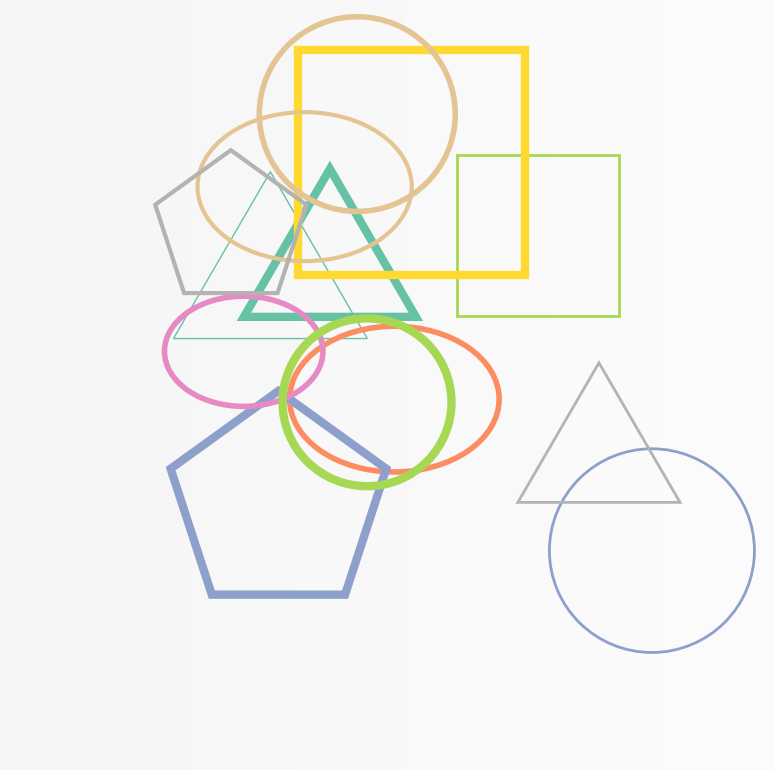[{"shape": "triangle", "thickness": 3, "radius": 0.64, "center": [0.426, 0.653]}, {"shape": "triangle", "thickness": 0.5, "radius": 0.72, "center": [0.349, 0.633]}, {"shape": "oval", "thickness": 2, "radius": 0.68, "center": [0.509, 0.482]}, {"shape": "circle", "thickness": 1, "radius": 0.66, "center": [0.841, 0.285]}, {"shape": "pentagon", "thickness": 3, "radius": 0.73, "center": [0.359, 0.346]}, {"shape": "oval", "thickness": 2, "radius": 0.51, "center": [0.314, 0.544]}, {"shape": "square", "thickness": 1, "radius": 0.52, "center": [0.694, 0.695]}, {"shape": "circle", "thickness": 3, "radius": 0.55, "center": [0.474, 0.478]}, {"shape": "square", "thickness": 3, "radius": 0.73, "center": [0.531, 0.789]}, {"shape": "oval", "thickness": 1.5, "radius": 0.69, "center": [0.393, 0.758]}, {"shape": "circle", "thickness": 2, "radius": 0.63, "center": [0.461, 0.852]}, {"shape": "pentagon", "thickness": 1.5, "radius": 0.51, "center": [0.298, 0.702]}, {"shape": "triangle", "thickness": 1, "radius": 0.6, "center": [0.773, 0.408]}]